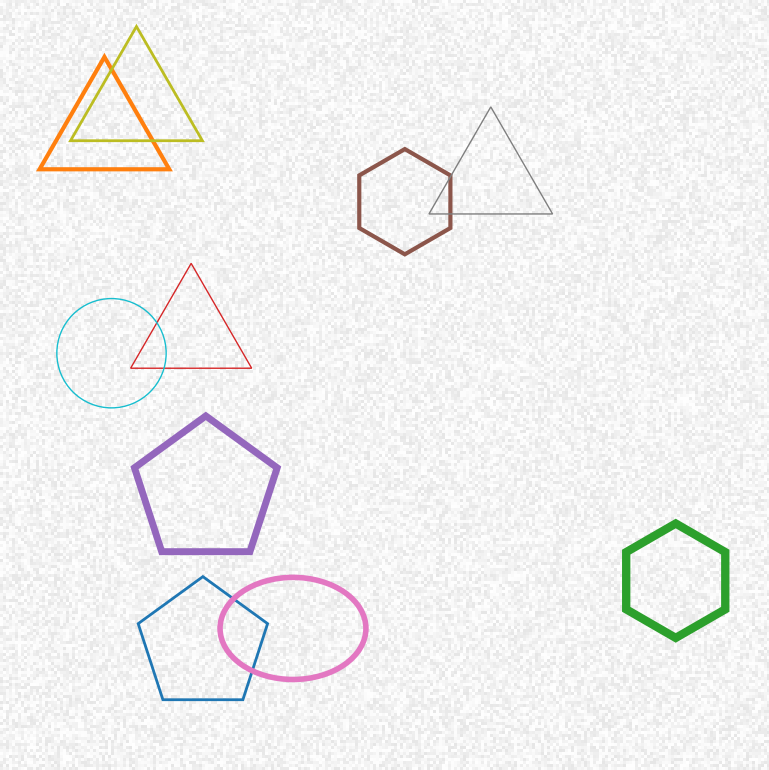[{"shape": "pentagon", "thickness": 1, "radius": 0.44, "center": [0.263, 0.163]}, {"shape": "triangle", "thickness": 1.5, "radius": 0.49, "center": [0.136, 0.829]}, {"shape": "hexagon", "thickness": 3, "radius": 0.37, "center": [0.878, 0.246]}, {"shape": "triangle", "thickness": 0.5, "radius": 0.45, "center": [0.248, 0.567]}, {"shape": "pentagon", "thickness": 2.5, "radius": 0.49, "center": [0.267, 0.362]}, {"shape": "hexagon", "thickness": 1.5, "radius": 0.34, "center": [0.526, 0.738]}, {"shape": "oval", "thickness": 2, "radius": 0.47, "center": [0.381, 0.184]}, {"shape": "triangle", "thickness": 0.5, "radius": 0.46, "center": [0.637, 0.768]}, {"shape": "triangle", "thickness": 1, "radius": 0.49, "center": [0.177, 0.867]}, {"shape": "circle", "thickness": 0.5, "radius": 0.35, "center": [0.145, 0.541]}]